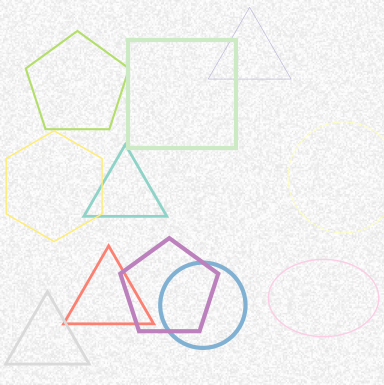[{"shape": "triangle", "thickness": 2, "radius": 0.62, "center": [0.326, 0.5]}, {"shape": "circle", "thickness": 0.5, "radius": 0.72, "center": [0.892, 0.539]}, {"shape": "triangle", "thickness": 0.5, "radius": 0.62, "center": [0.648, 0.857]}, {"shape": "triangle", "thickness": 2, "radius": 0.68, "center": [0.282, 0.226]}, {"shape": "circle", "thickness": 3, "radius": 0.55, "center": [0.527, 0.207]}, {"shape": "pentagon", "thickness": 1.5, "radius": 0.71, "center": [0.201, 0.779]}, {"shape": "oval", "thickness": 1, "radius": 0.72, "center": [0.84, 0.226]}, {"shape": "triangle", "thickness": 2, "radius": 0.63, "center": [0.123, 0.117]}, {"shape": "pentagon", "thickness": 3, "radius": 0.67, "center": [0.44, 0.248]}, {"shape": "square", "thickness": 3, "radius": 0.7, "center": [0.473, 0.756]}, {"shape": "hexagon", "thickness": 1, "radius": 0.72, "center": [0.141, 0.516]}]